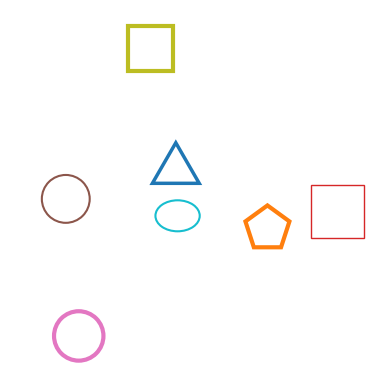[{"shape": "triangle", "thickness": 2.5, "radius": 0.35, "center": [0.457, 0.559]}, {"shape": "pentagon", "thickness": 3, "radius": 0.3, "center": [0.695, 0.406]}, {"shape": "square", "thickness": 1, "radius": 0.35, "center": [0.877, 0.45]}, {"shape": "circle", "thickness": 1.5, "radius": 0.31, "center": [0.171, 0.483]}, {"shape": "circle", "thickness": 3, "radius": 0.32, "center": [0.205, 0.127]}, {"shape": "square", "thickness": 3, "radius": 0.29, "center": [0.39, 0.873]}, {"shape": "oval", "thickness": 1.5, "radius": 0.29, "center": [0.461, 0.439]}]